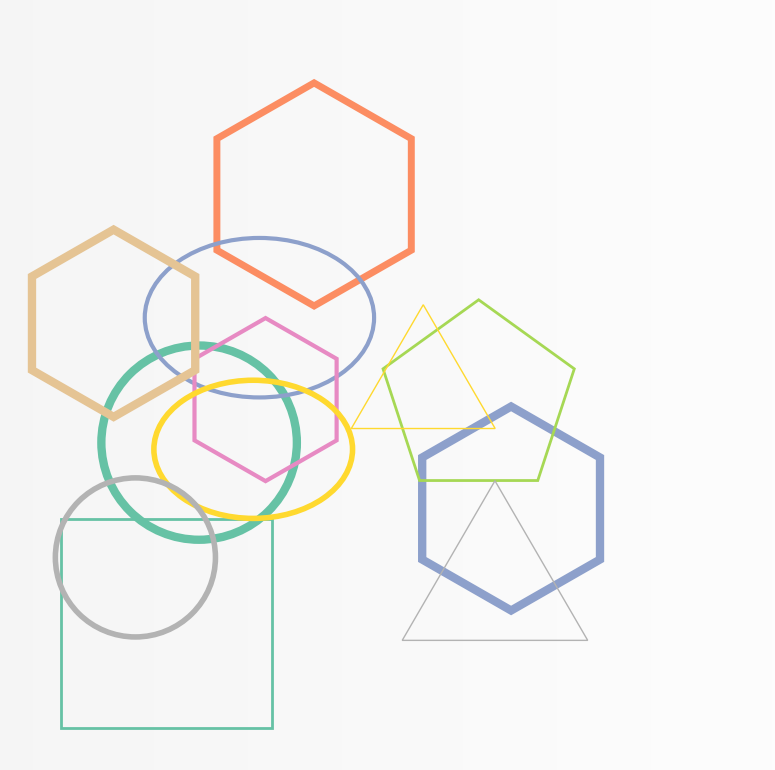[{"shape": "square", "thickness": 1, "radius": 0.68, "center": [0.215, 0.191]}, {"shape": "circle", "thickness": 3, "radius": 0.63, "center": [0.257, 0.425]}, {"shape": "hexagon", "thickness": 2.5, "radius": 0.72, "center": [0.405, 0.748]}, {"shape": "hexagon", "thickness": 3, "radius": 0.66, "center": [0.659, 0.34]}, {"shape": "oval", "thickness": 1.5, "radius": 0.74, "center": [0.335, 0.587]}, {"shape": "hexagon", "thickness": 1.5, "radius": 0.53, "center": [0.343, 0.481]}, {"shape": "pentagon", "thickness": 1, "radius": 0.65, "center": [0.618, 0.481]}, {"shape": "triangle", "thickness": 0.5, "radius": 0.54, "center": [0.546, 0.497]}, {"shape": "oval", "thickness": 2, "radius": 0.64, "center": [0.327, 0.416]}, {"shape": "hexagon", "thickness": 3, "radius": 0.61, "center": [0.147, 0.58]}, {"shape": "triangle", "thickness": 0.5, "radius": 0.69, "center": [0.639, 0.237]}, {"shape": "circle", "thickness": 2, "radius": 0.52, "center": [0.175, 0.276]}]